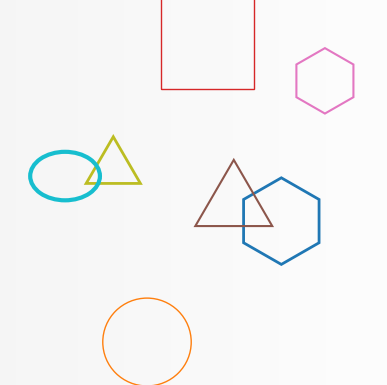[{"shape": "hexagon", "thickness": 2, "radius": 0.56, "center": [0.726, 0.426]}, {"shape": "circle", "thickness": 1, "radius": 0.57, "center": [0.379, 0.112]}, {"shape": "square", "thickness": 1, "radius": 0.6, "center": [0.535, 0.889]}, {"shape": "triangle", "thickness": 1.5, "radius": 0.57, "center": [0.603, 0.47]}, {"shape": "hexagon", "thickness": 1.5, "radius": 0.42, "center": [0.838, 0.79]}, {"shape": "triangle", "thickness": 2, "radius": 0.4, "center": [0.292, 0.564]}, {"shape": "oval", "thickness": 3, "radius": 0.45, "center": [0.168, 0.543]}]